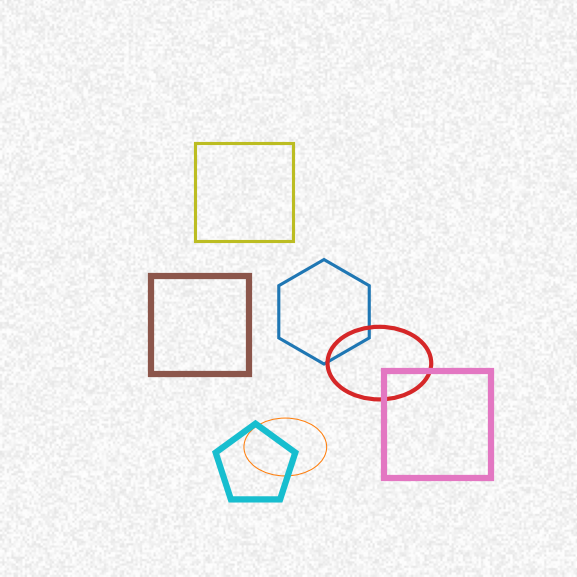[{"shape": "hexagon", "thickness": 1.5, "radius": 0.45, "center": [0.561, 0.459]}, {"shape": "oval", "thickness": 0.5, "radius": 0.36, "center": [0.494, 0.225]}, {"shape": "oval", "thickness": 2, "radius": 0.45, "center": [0.657, 0.37]}, {"shape": "square", "thickness": 3, "radius": 0.43, "center": [0.346, 0.436]}, {"shape": "square", "thickness": 3, "radius": 0.46, "center": [0.758, 0.265]}, {"shape": "square", "thickness": 1.5, "radius": 0.42, "center": [0.423, 0.666]}, {"shape": "pentagon", "thickness": 3, "radius": 0.36, "center": [0.442, 0.193]}]